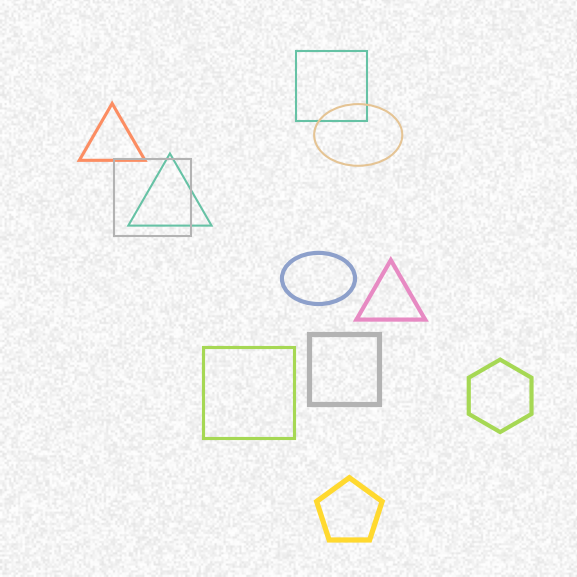[{"shape": "square", "thickness": 1, "radius": 0.3, "center": [0.574, 0.85]}, {"shape": "triangle", "thickness": 1, "radius": 0.42, "center": [0.294, 0.65]}, {"shape": "triangle", "thickness": 1.5, "radius": 0.33, "center": [0.194, 0.754]}, {"shape": "oval", "thickness": 2, "radius": 0.32, "center": [0.551, 0.517]}, {"shape": "triangle", "thickness": 2, "radius": 0.34, "center": [0.677, 0.48]}, {"shape": "hexagon", "thickness": 2, "radius": 0.31, "center": [0.866, 0.314]}, {"shape": "square", "thickness": 1.5, "radius": 0.4, "center": [0.431, 0.32]}, {"shape": "pentagon", "thickness": 2.5, "radius": 0.3, "center": [0.605, 0.112]}, {"shape": "oval", "thickness": 1, "radius": 0.38, "center": [0.62, 0.765]}, {"shape": "square", "thickness": 2.5, "radius": 0.3, "center": [0.596, 0.36]}, {"shape": "square", "thickness": 1, "radius": 0.33, "center": [0.264, 0.658]}]